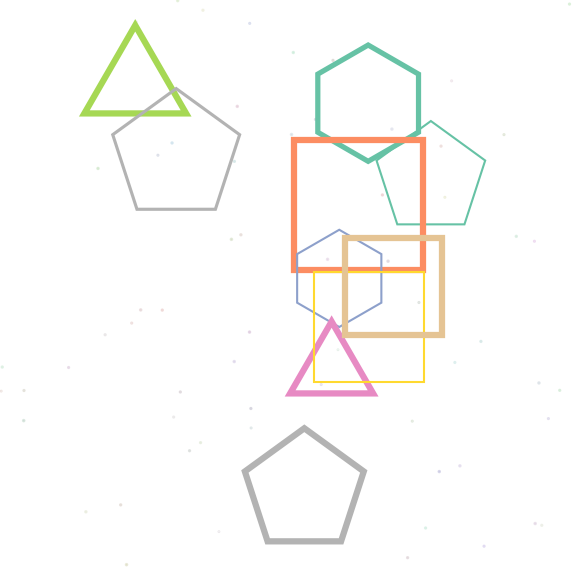[{"shape": "hexagon", "thickness": 2.5, "radius": 0.5, "center": [0.638, 0.82]}, {"shape": "pentagon", "thickness": 1, "radius": 0.49, "center": [0.746, 0.691]}, {"shape": "square", "thickness": 3, "radius": 0.56, "center": [0.621, 0.644]}, {"shape": "hexagon", "thickness": 1, "radius": 0.42, "center": [0.587, 0.517]}, {"shape": "triangle", "thickness": 3, "radius": 0.41, "center": [0.574, 0.359]}, {"shape": "triangle", "thickness": 3, "radius": 0.51, "center": [0.234, 0.854]}, {"shape": "square", "thickness": 1, "radius": 0.48, "center": [0.639, 0.434]}, {"shape": "square", "thickness": 3, "radius": 0.42, "center": [0.681, 0.503]}, {"shape": "pentagon", "thickness": 1.5, "radius": 0.58, "center": [0.305, 0.73]}, {"shape": "pentagon", "thickness": 3, "radius": 0.54, "center": [0.527, 0.149]}]